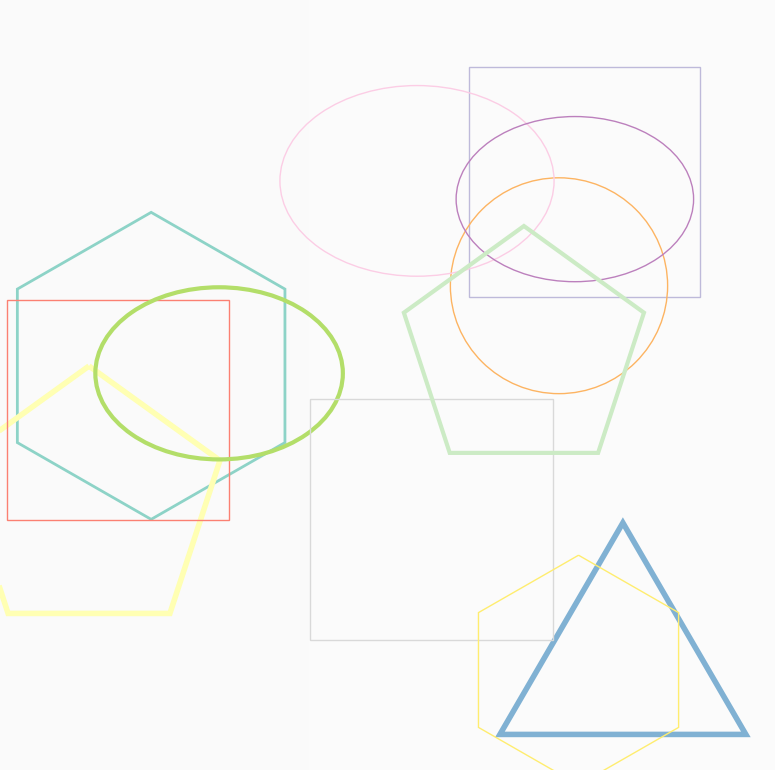[{"shape": "hexagon", "thickness": 1, "radius": 1.0, "center": [0.195, 0.525]}, {"shape": "pentagon", "thickness": 2, "radius": 0.89, "center": [0.115, 0.347]}, {"shape": "square", "thickness": 0.5, "radius": 0.74, "center": [0.754, 0.764]}, {"shape": "square", "thickness": 0.5, "radius": 0.72, "center": [0.153, 0.467]}, {"shape": "triangle", "thickness": 2, "radius": 0.92, "center": [0.804, 0.138]}, {"shape": "circle", "thickness": 0.5, "radius": 0.7, "center": [0.721, 0.629]}, {"shape": "oval", "thickness": 1.5, "radius": 0.8, "center": [0.283, 0.515]}, {"shape": "oval", "thickness": 0.5, "radius": 0.88, "center": [0.538, 0.765]}, {"shape": "square", "thickness": 0.5, "radius": 0.78, "center": [0.556, 0.325]}, {"shape": "oval", "thickness": 0.5, "radius": 0.77, "center": [0.742, 0.741]}, {"shape": "pentagon", "thickness": 1.5, "radius": 0.81, "center": [0.676, 0.544]}, {"shape": "hexagon", "thickness": 0.5, "radius": 0.75, "center": [0.746, 0.13]}]